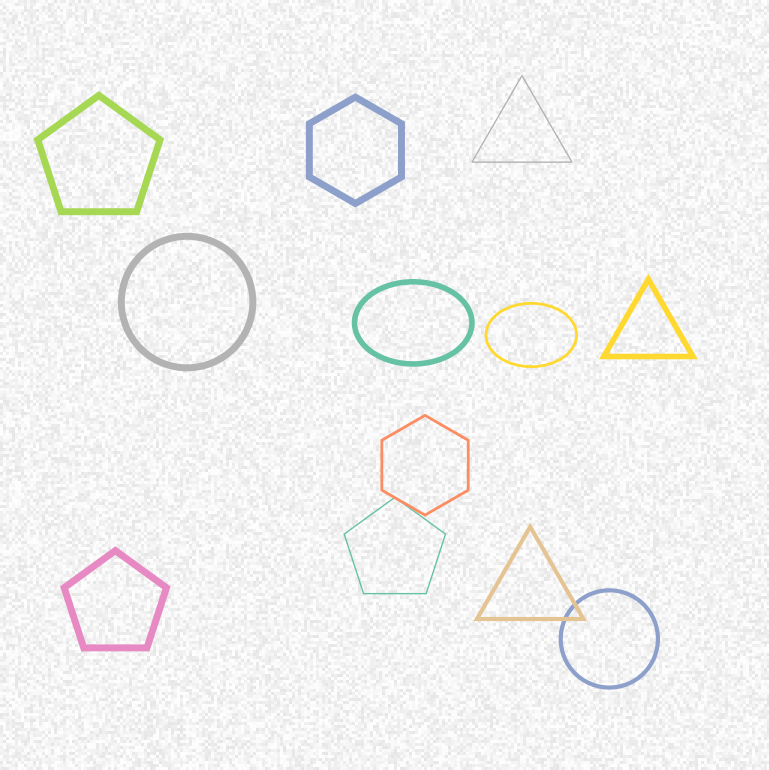[{"shape": "oval", "thickness": 2, "radius": 0.38, "center": [0.537, 0.581]}, {"shape": "pentagon", "thickness": 0.5, "radius": 0.35, "center": [0.513, 0.285]}, {"shape": "hexagon", "thickness": 1, "radius": 0.32, "center": [0.552, 0.396]}, {"shape": "circle", "thickness": 1.5, "radius": 0.32, "center": [0.791, 0.17]}, {"shape": "hexagon", "thickness": 2.5, "radius": 0.35, "center": [0.462, 0.805]}, {"shape": "pentagon", "thickness": 2.5, "radius": 0.35, "center": [0.15, 0.215]}, {"shape": "pentagon", "thickness": 2.5, "radius": 0.42, "center": [0.128, 0.793]}, {"shape": "triangle", "thickness": 2, "radius": 0.33, "center": [0.842, 0.57]}, {"shape": "oval", "thickness": 1, "radius": 0.29, "center": [0.69, 0.565]}, {"shape": "triangle", "thickness": 1.5, "radius": 0.4, "center": [0.689, 0.236]}, {"shape": "circle", "thickness": 2.5, "radius": 0.43, "center": [0.243, 0.608]}, {"shape": "triangle", "thickness": 0.5, "radius": 0.37, "center": [0.678, 0.827]}]